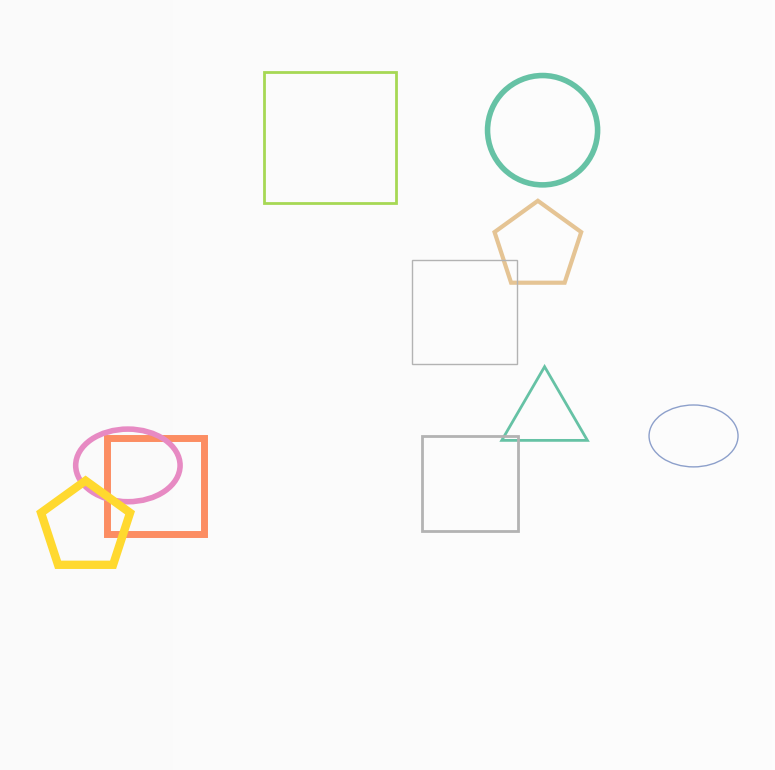[{"shape": "triangle", "thickness": 1, "radius": 0.32, "center": [0.703, 0.46]}, {"shape": "circle", "thickness": 2, "radius": 0.36, "center": [0.7, 0.831]}, {"shape": "square", "thickness": 2.5, "radius": 0.31, "center": [0.201, 0.368]}, {"shape": "oval", "thickness": 0.5, "radius": 0.29, "center": [0.895, 0.434]}, {"shape": "oval", "thickness": 2, "radius": 0.34, "center": [0.165, 0.396]}, {"shape": "square", "thickness": 1, "radius": 0.43, "center": [0.426, 0.822]}, {"shape": "pentagon", "thickness": 3, "radius": 0.3, "center": [0.11, 0.315]}, {"shape": "pentagon", "thickness": 1.5, "radius": 0.29, "center": [0.694, 0.68]}, {"shape": "square", "thickness": 1, "radius": 0.31, "center": [0.607, 0.373]}, {"shape": "square", "thickness": 0.5, "radius": 0.34, "center": [0.599, 0.595]}]